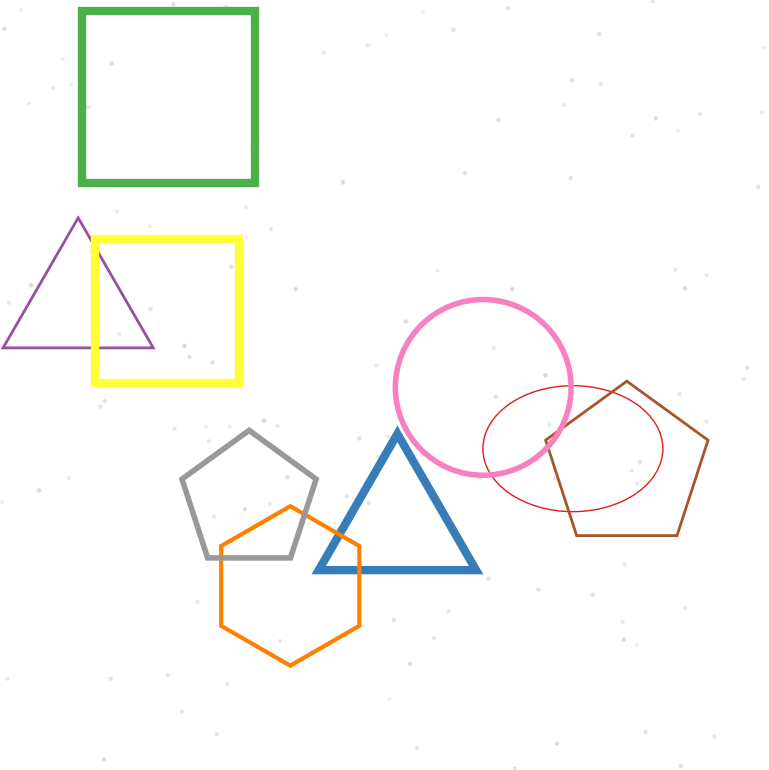[{"shape": "oval", "thickness": 0.5, "radius": 0.58, "center": [0.744, 0.417]}, {"shape": "triangle", "thickness": 3, "radius": 0.59, "center": [0.516, 0.319]}, {"shape": "square", "thickness": 3, "radius": 0.56, "center": [0.219, 0.874]}, {"shape": "triangle", "thickness": 1, "radius": 0.56, "center": [0.102, 0.605]}, {"shape": "hexagon", "thickness": 1.5, "radius": 0.52, "center": [0.377, 0.239]}, {"shape": "square", "thickness": 3, "radius": 0.47, "center": [0.217, 0.596]}, {"shape": "pentagon", "thickness": 1, "radius": 0.55, "center": [0.814, 0.394]}, {"shape": "circle", "thickness": 2, "radius": 0.57, "center": [0.628, 0.497]}, {"shape": "pentagon", "thickness": 2, "radius": 0.46, "center": [0.323, 0.35]}]